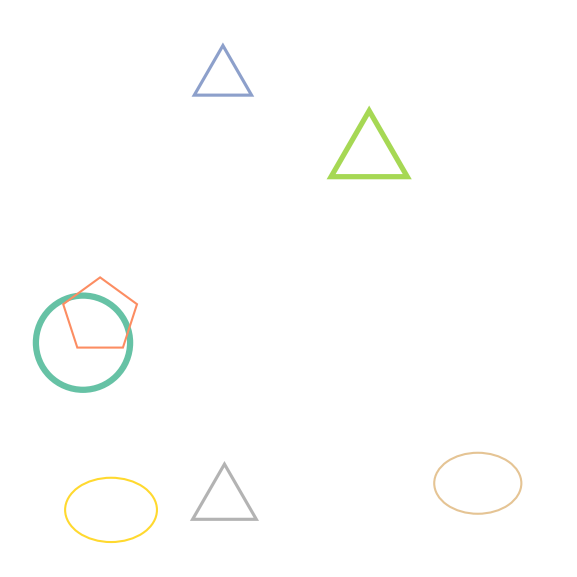[{"shape": "circle", "thickness": 3, "radius": 0.41, "center": [0.144, 0.406]}, {"shape": "pentagon", "thickness": 1, "radius": 0.34, "center": [0.173, 0.452]}, {"shape": "triangle", "thickness": 1.5, "radius": 0.29, "center": [0.386, 0.863]}, {"shape": "triangle", "thickness": 2.5, "radius": 0.38, "center": [0.639, 0.731]}, {"shape": "oval", "thickness": 1, "radius": 0.4, "center": [0.192, 0.116]}, {"shape": "oval", "thickness": 1, "radius": 0.38, "center": [0.827, 0.162]}, {"shape": "triangle", "thickness": 1.5, "radius": 0.32, "center": [0.389, 0.132]}]